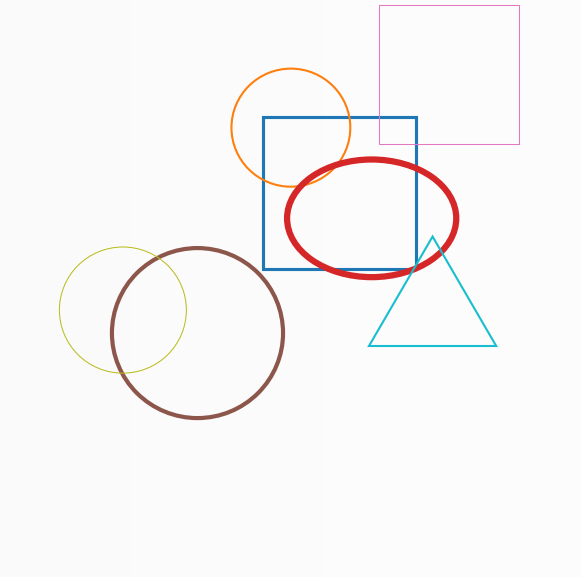[{"shape": "square", "thickness": 1.5, "radius": 0.66, "center": [0.585, 0.665]}, {"shape": "circle", "thickness": 1, "radius": 0.51, "center": [0.5, 0.778]}, {"shape": "oval", "thickness": 3, "radius": 0.73, "center": [0.639, 0.621]}, {"shape": "circle", "thickness": 2, "radius": 0.74, "center": [0.34, 0.422]}, {"shape": "square", "thickness": 0.5, "radius": 0.6, "center": [0.773, 0.87]}, {"shape": "circle", "thickness": 0.5, "radius": 0.55, "center": [0.211, 0.462]}, {"shape": "triangle", "thickness": 1, "radius": 0.63, "center": [0.744, 0.463]}]